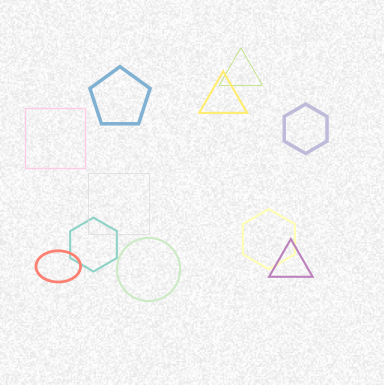[{"shape": "hexagon", "thickness": 1.5, "radius": 0.35, "center": [0.243, 0.365]}, {"shape": "hexagon", "thickness": 1.5, "radius": 0.39, "center": [0.698, 0.379]}, {"shape": "hexagon", "thickness": 2.5, "radius": 0.32, "center": [0.794, 0.665]}, {"shape": "oval", "thickness": 2, "radius": 0.29, "center": [0.151, 0.308]}, {"shape": "pentagon", "thickness": 2.5, "radius": 0.41, "center": [0.312, 0.745]}, {"shape": "triangle", "thickness": 0.5, "radius": 0.32, "center": [0.626, 0.811]}, {"shape": "square", "thickness": 1, "radius": 0.39, "center": [0.142, 0.642]}, {"shape": "square", "thickness": 0.5, "radius": 0.4, "center": [0.309, 0.472]}, {"shape": "triangle", "thickness": 1.5, "radius": 0.33, "center": [0.755, 0.314]}, {"shape": "circle", "thickness": 1.5, "radius": 0.41, "center": [0.386, 0.3]}, {"shape": "triangle", "thickness": 1.5, "radius": 0.36, "center": [0.58, 0.743]}]